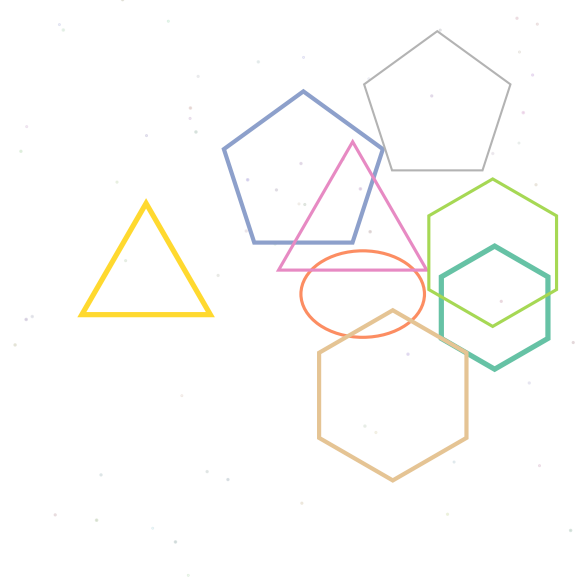[{"shape": "hexagon", "thickness": 2.5, "radius": 0.53, "center": [0.857, 0.466]}, {"shape": "oval", "thickness": 1.5, "radius": 0.53, "center": [0.628, 0.49]}, {"shape": "pentagon", "thickness": 2, "radius": 0.72, "center": [0.525, 0.696]}, {"shape": "triangle", "thickness": 1.5, "radius": 0.74, "center": [0.611, 0.605]}, {"shape": "hexagon", "thickness": 1.5, "radius": 0.64, "center": [0.853, 0.562]}, {"shape": "triangle", "thickness": 2.5, "radius": 0.64, "center": [0.253, 0.519]}, {"shape": "hexagon", "thickness": 2, "radius": 0.74, "center": [0.68, 0.315]}, {"shape": "pentagon", "thickness": 1, "radius": 0.67, "center": [0.757, 0.812]}]